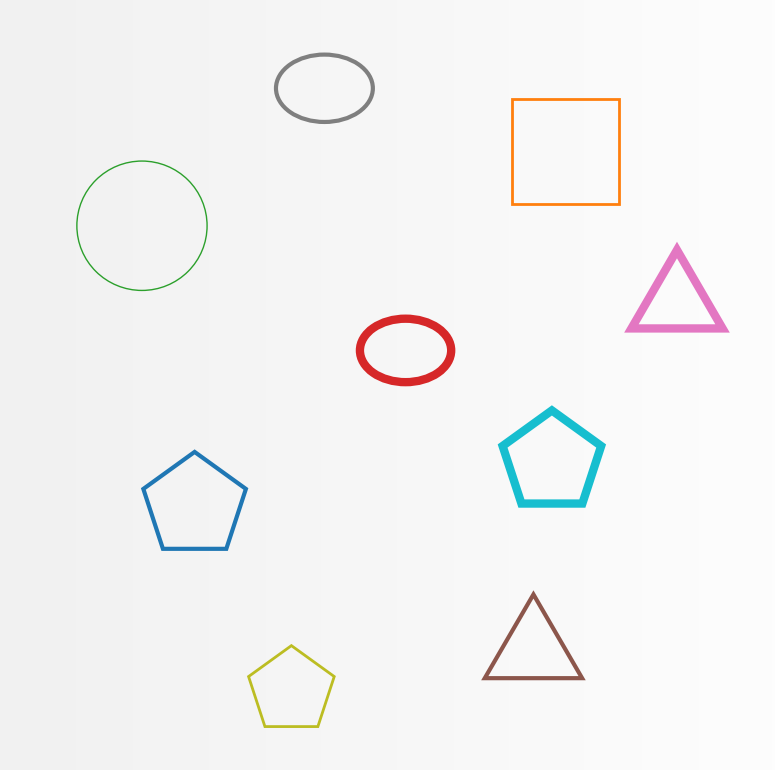[{"shape": "pentagon", "thickness": 1.5, "radius": 0.35, "center": [0.251, 0.344]}, {"shape": "square", "thickness": 1, "radius": 0.34, "center": [0.73, 0.803]}, {"shape": "circle", "thickness": 0.5, "radius": 0.42, "center": [0.183, 0.707]}, {"shape": "oval", "thickness": 3, "radius": 0.29, "center": [0.523, 0.545]}, {"shape": "triangle", "thickness": 1.5, "radius": 0.36, "center": [0.688, 0.156]}, {"shape": "triangle", "thickness": 3, "radius": 0.34, "center": [0.874, 0.607]}, {"shape": "oval", "thickness": 1.5, "radius": 0.31, "center": [0.419, 0.885]}, {"shape": "pentagon", "thickness": 1, "radius": 0.29, "center": [0.376, 0.103]}, {"shape": "pentagon", "thickness": 3, "radius": 0.33, "center": [0.712, 0.4]}]